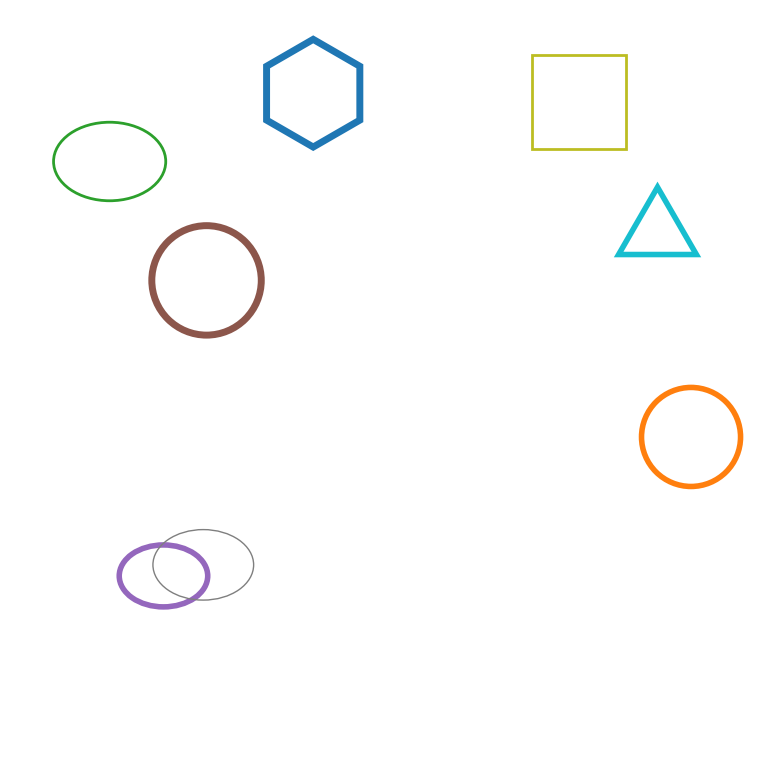[{"shape": "hexagon", "thickness": 2.5, "radius": 0.35, "center": [0.407, 0.879]}, {"shape": "circle", "thickness": 2, "radius": 0.32, "center": [0.897, 0.433]}, {"shape": "oval", "thickness": 1, "radius": 0.36, "center": [0.142, 0.79]}, {"shape": "oval", "thickness": 2, "radius": 0.29, "center": [0.212, 0.252]}, {"shape": "circle", "thickness": 2.5, "radius": 0.36, "center": [0.268, 0.636]}, {"shape": "oval", "thickness": 0.5, "radius": 0.33, "center": [0.264, 0.266]}, {"shape": "square", "thickness": 1, "radius": 0.31, "center": [0.752, 0.867]}, {"shape": "triangle", "thickness": 2, "radius": 0.29, "center": [0.854, 0.699]}]